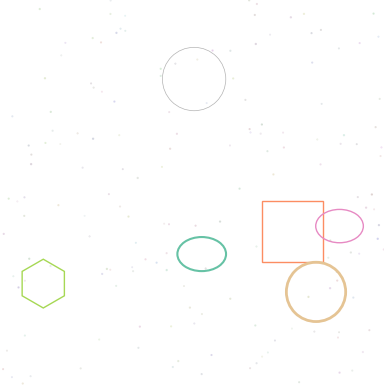[{"shape": "oval", "thickness": 1.5, "radius": 0.32, "center": [0.524, 0.34]}, {"shape": "square", "thickness": 1, "radius": 0.4, "center": [0.759, 0.398]}, {"shape": "oval", "thickness": 1, "radius": 0.31, "center": [0.882, 0.413]}, {"shape": "hexagon", "thickness": 1, "radius": 0.32, "center": [0.112, 0.263]}, {"shape": "circle", "thickness": 2, "radius": 0.39, "center": [0.821, 0.242]}, {"shape": "circle", "thickness": 0.5, "radius": 0.41, "center": [0.504, 0.795]}]